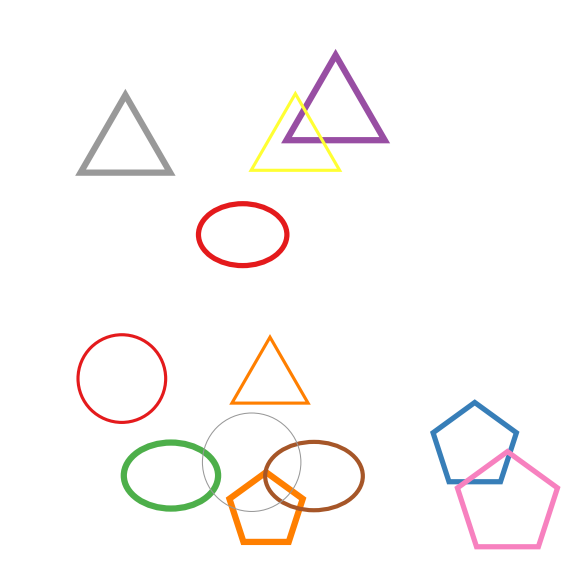[{"shape": "circle", "thickness": 1.5, "radius": 0.38, "center": [0.211, 0.344]}, {"shape": "oval", "thickness": 2.5, "radius": 0.38, "center": [0.42, 0.593]}, {"shape": "pentagon", "thickness": 2.5, "radius": 0.38, "center": [0.822, 0.226]}, {"shape": "oval", "thickness": 3, "radius": 0.41, "center": [0.296, 0.176]}, {"shape": "triangle", "thickness": 3, "radius": 0.49, "center": [0.581, 0.805]}, {"shape": "pentagon", "thickness": 3, "radius": 0.33, "center": [0.461, 0.115]}, {"shape": "triangle", "thickness": 1.5, "radius": 0.38, "center": [0.468, 0.339]}, {"shape": "triangle", "thickness": 1.5, "radius": 0.44, "center": [0.511, 0.748]}, {"shape": "oval", "thickness": 2, "radius": 0.42, "center": [0.544, 0.175]}, {"shape": "pentagon", "thickness": 2.5, "radius": 0.46, "center": [0.879, 0.126]}, {"shape": "circle", "thickness": 0.5, "radius": 0.43, "center": [0.436, 0.199]}, {"shape": "triangle", "thickness": 3, "radius": 0.45, "center": [0.217, 0.745]}]